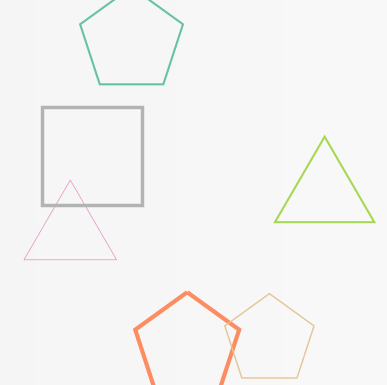[{"shape": "pentagon", "thickness": 1.5, "radius": 0.7, "center": [0.339, 0.894]}, {"shape": "pentagon", "thickness": 3, "radius": 0.7, "center": [0.483, 0.1]}, {"shape": "triangle", "thickness": 0.5, "radius": 0.69, "center": [0.181, 0.394]}, {"shape": "triangle", "thickness": 1.5, "radius": 0.74, "center": [0.838, 0.497]}, {"shape": "pentagon", "thickness": 1, "radius": 0.61, "center": [0.695, 0.116]}, {"shape": "square", "thickness": 2.5, "radius": 0.64, "center": [0.238, 0.595]}]